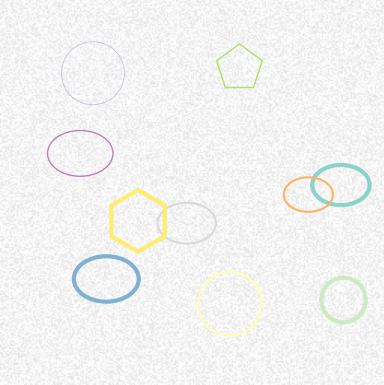[{"shape": "oval", "thickness": 3, "radius": 0.37, "center": [0.885, 0.519]}, {"shape": "circle", "thickness": 1.5, "radius": 0.41, "center": [0.597, 0.211]}, {"shape": "circle", "thickness": 0.5, "radius": 0.41, "center": [0.241, 0.81]}, {"shape": "oval", "thickness": 3, "radius": 0.42, "center": [0.276, 0.275]}, {"shape": "oval", "thickness": 1.5, "radius": 0.32, "center": [0.801, 0.495]}, {"shape": "pentagon", "thickness": 1, "radius": 0.31, "center": [0.622, 0.823]}, {"shape": "oval", "thickness": 1.5, "radius": 0.38, "center": [0.485, 0.42]}, {"shape": "oval", "thickness": 1, "radius": 0.42, "center": [0.208, 0.602]}, {"shape": "circle", "thickness": 3, "radius": 0.29, "center": [0.892, 0.221]}, {"shape": "hexagon", "thickness": 3, "radius": 0.4, "center": [0.359, 0.426]}]